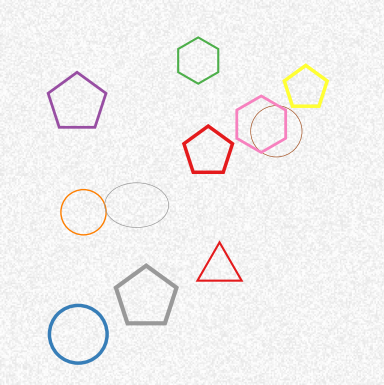[{"shape": "pentagon", "thickness": 2.5, "radius": 0.33, "center": [0.541, 0.606]}, {"shape": "triangle", "thickness": 1.5, "radius": 0.33, "center": [0.57, 0.304]}, {"shape": "circle", "thickness": 2.5, "radius": 0.37, "center": [0.203, 0.132]}, {"shape": "hexagon", "thickness": 1.5, "radius": 0.3, "center": [0.515, 0.843]}, {"shape": "pentagon", "thickness": 2, "radius": 0.39, "center": [0.2, 0.733]}, {"shape": "circle", "thickness": 1, "radius": 0.29, "center": [0.217, 0.449]}, {"shape": "pentagon", "thickness": 2.5, "radius": 0.29, "center": [0.794, 0.772]}, {"shape": "circle", "thickness": 0.5, "radius": 0.33, "center": [0.718, 0.659]}, {"shape": "hexagon", "thickness": 2, "radius": 0.37, "center": [0.679, 0.677]}, {"shape": "pentagon", "thickness": 3, "radius": 0.41, "center": [0.38, 0.227]}, {"shape": "oval", "thickness": 0.5, "radius": 0.42, "center": [0.355, 0.467]}]